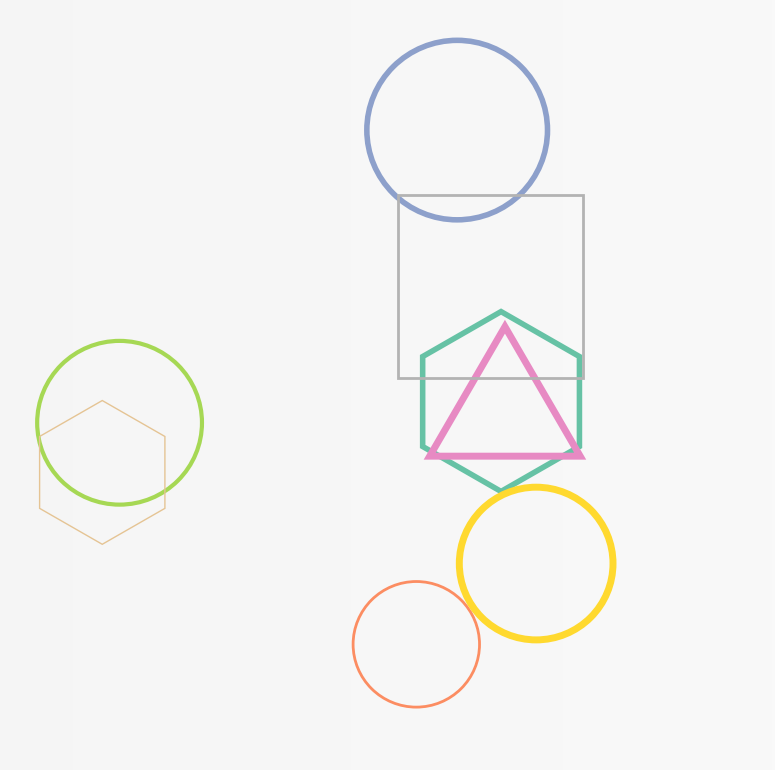[{"shape": "hexagon", "thickness": 2, "radius": 0.58, "center": [0.647, 0.479]}, {"shape": "circle", "thickness": 1, "radius": 0.41, "center": [0.537, 0.163]}, {"shape": "circle", "thickness": 2, "radius": 0.58, "center": [0.59, 0.831]}, {"shape": "triangle", "thickness": 2.5, "radius": 0.56, "center": [0.652, 0.464]}, {"shape": "circle", "thickness": 1.5, "radius": 0.53, "center": [0.154, 0.451]}, {"shape": "circle", "thickness": 2.5, "radius": 0.5, "center": [0.692, 0.268]}, {"shape": "hexagon", "thickness": 0.5, "radius": 0.47, "center": [0.132, 0.386]}, {"shape": "square", "thickness": 1, "radius": 0.59, "center": [0.633, 0.628]}]